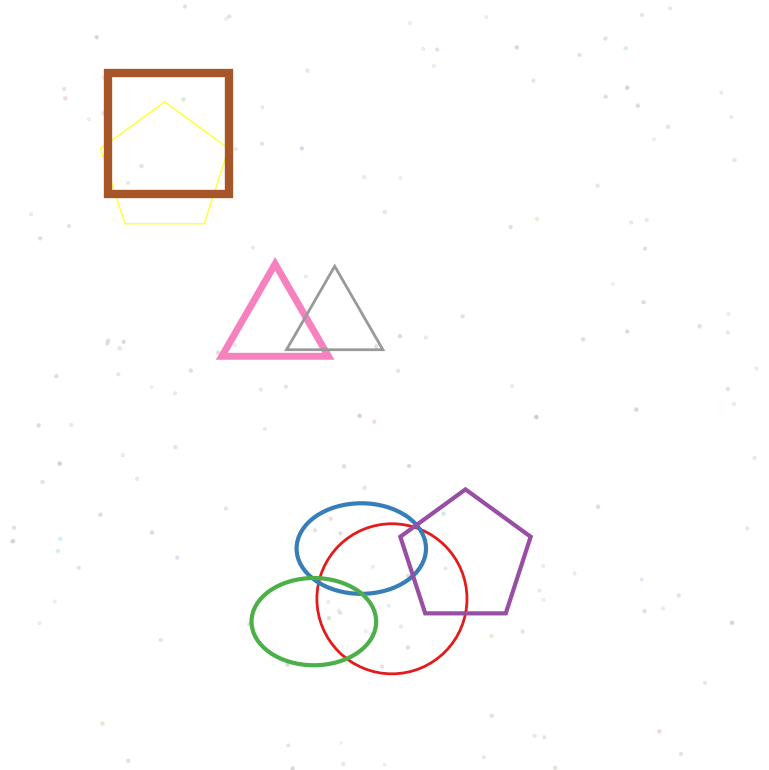[{"shape": "circle", "thickness": 1, "radius": 0.49, "center": [0.509, 0.222]}, {"shape": "oval", "thickness": 1.5, "radius": 0.42, "center": [0.469, 0.288]}, {"shape": "oval", "thickness": 1.5, "radius": 0.4, "center": [0.408, 0.193]}, {"shape": "pentagon", "thickness": 1.5, "radius": 0.44, "center": [0.605, 0.275]}, {"shape": "pentagon", "thickness": 0.5, "radius": 0.44, "center": [0.214, 0.78]}, {"shape": "square", "thickness": 3, "radius": 0.39, "center": [0.219, 0.827]}, {"shape": "triangle", "thickness": 2.5, "radius": 0.4, "center": [0.357, 0.577]}, {"shape": "triangle", "thickness": 1, "radius": 0.36, "center": [0.435, 0.582]}]